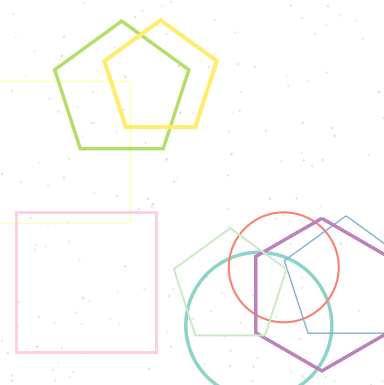[{"shape": "circle", "thickness": 2.5, "radius": 0.95, "center": [0.672, 0.155]}, {"shape": "square", "thickness": 1, "radius": 0.92, "center": [0.154, 0.605]}, {"shape": "circle", "thickness": 1.5, "radius": 0.71, "center": [0.737, 0.306]}, {"shape": "pentagon", "thickness": 1, "radius": 0.84, "center": [0.899, 0.271]}, {"shape": "pentagon", "thickness": 2.5, "radius": 0.92, "center": [0.316, 0.762]}, {"shape": "square", "thickness": 2, "radius": 0.91, "center": [0.223, 0.267]}, {"shape": "hexagon", "thickness": 2.5, "radius": 0.99, "center": [0.836, 0.235]}, {"shape": "pentagon", "thickness": 1.5, "radius": 0.77, "center": [0.598, 0.253]}, {"shape": "pentagon", "thickness": 3, "radius": 0.77, "center": [0.417, 0.794]}]